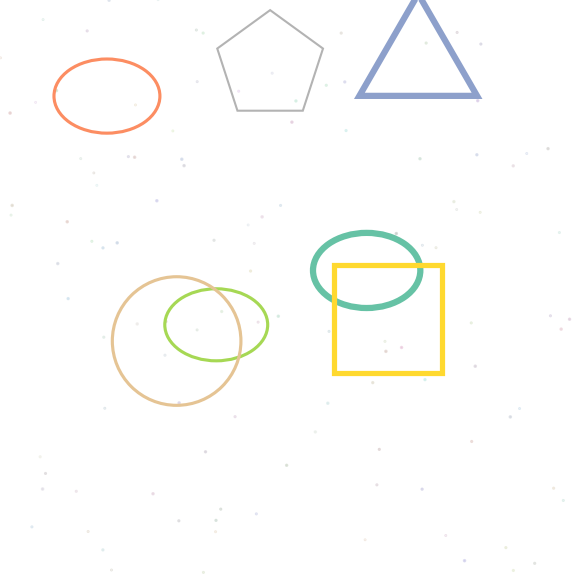[{"shape": "oval", "thickness": 3, "radius": 0.46, "center": [0.635, 0.531]}, {"shape": "oval", "thickness": 1.5, "radius": 0.46, "center": [0.185, 0.833]}, {"shape": "triangle", "thickness": 3, "radius": 0.59, "center": [0.724, 0.892]}, {"shape": "oval", "thickness": 1.5, "radius": 0.45, "center": [0.374, 0.437]}, {"shape": "square", "thickness": 2.5, "radius": 0.47, "center": [0.672, 0.446]}, {"shape": "circle", "thickness": 1.5, "radius": 0.56, "center": [0.306, 0.409]}, {"shape": "pentagon", "thickness": 1, "radius": 0.48, "center": [0.468, 0.885]}]